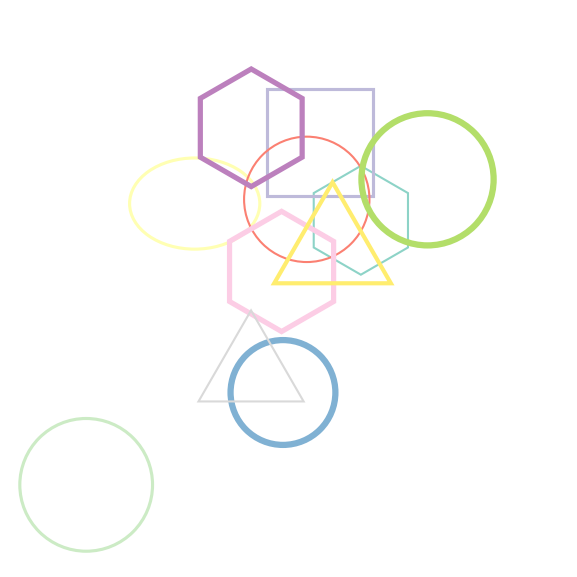[{"shape": "hexagon", "thickness": 1, "radius": 0.47, "center": [0.625, 0.618]}, {"shape": "oval", "thickness": 1.5, "radius": 0.56, "center": [0.337, 0.647]}, {"shape": "square", "thickness": 1.5, "radius": 0.46, "center": [0.554, 0.752]}, {"shape": "circle", "thickness": 1, "radius": 0.54, "center": [0.531, 0.654]}, {"shape": "circle", "thickness": 3, "radius": 0.45, "center": [0.49, 0.319]}, {"shape": "circle", "thickness": 3, "radius": 0.57, "center": [0.74, 0.689]}, {"shape": "hexagon", "thickness": 2.5, "radius": 0.52, "center": [0.488, 0.529]}, {"shape": "triangle", "thickness": 1, "radius": 0.53, "center": [0.435, 0.357]}, {"shape": "hexagon", "thickness": 2.5, "radius": 0.51, "center": [0.435, 0.778]}, {"shape": "circle", "thickness": 1.5, "radius": 0.57, "center": [0.149, 0.16]}, {"shape": "triangle", "thickness": 2, "radius": 0.58, "center": [0.576, 0.567]}]